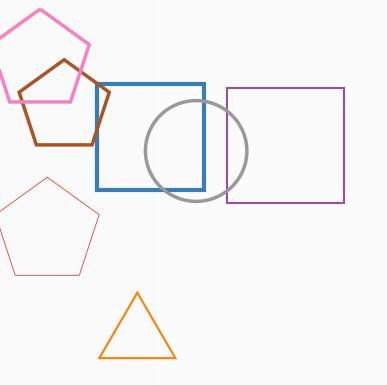[{"shape": "pentagon", "thickness": 0.5, "radius": 0.7, "center": [0.122, 0.399]}, {"shape": "square", "thickness": 3, "radius": 0.69, "center": [0.389, 0.645]}, {"shape": "square", "thickness": 1.5, "radius": 0.75, "center": [0.737, 0.622]}, {"shape": "triangle", "thickness": 1.5, "radius": 0.57, "center": [0.354, 0.126]}, {"shape": "pentagon", "thickness": 2.5, "radius": 0.61, "center": [0.166, 0.723]}, {"shape": "pentagon", "thickness": 2.5, "radius": 0.67, "center": [0.104, 0.843]}, {"shape": "circle", "thickness": 2.5, "radius": 0.65, "center": [0.506, 0.608]}]